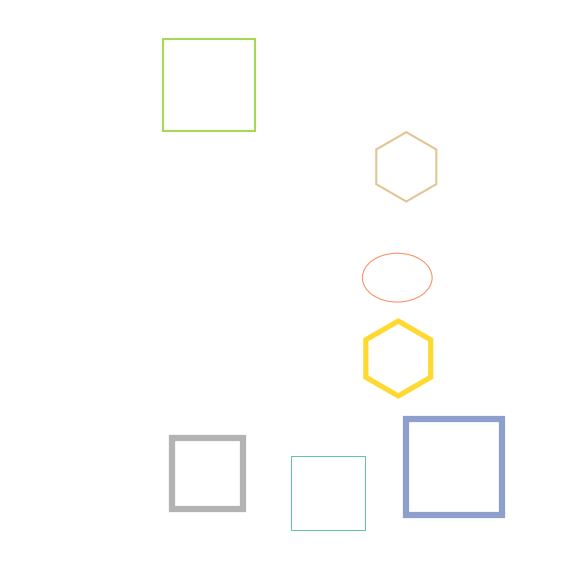[{"shape": "square", "thickness": 0.5, "radius": 0.32, "center": [0.568, 0.145]}, {"shape": "oval", "thickness": 0.5, "radius": 0.3, "center": [0.688, 0.518]}, {"shape": "square", "thickness": 3, "radius": 0.42, "center": [0.786, 0.19]}, {"shape": "square", "thickness": 1, "radius": 0.4, "center": [0.362, 0.852]}, {"shape": "hexagon", "thickness": 2.5, "radius": 0.32, "center": [0.69, 0.378]}, {"shape": "hexagon", "thickness": 1, "radius": 0.3, "center": [0.704, 0.71]}, {"shape": "square", "thickness": 3, "radius": 0.31, "center": [0.36, 0.18]}]